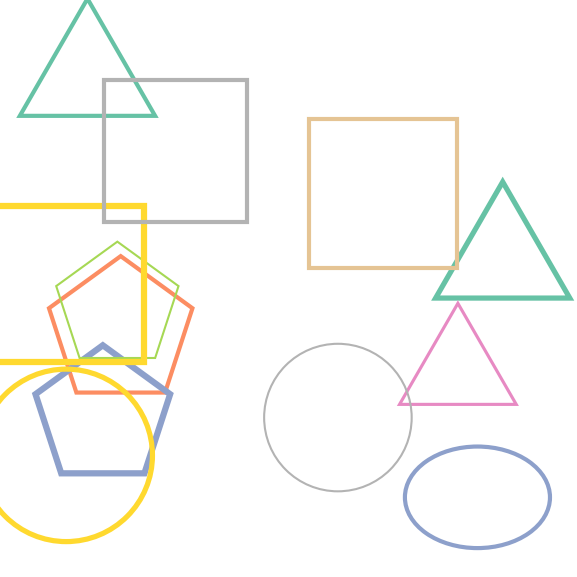[{"shape": "triangle", "thickness": 2, "radius": 0.68, "center": [0.151, 0.866]}, {"shape": "triangle", "thickness": 2.5, "radius": 0.67, "center": [0.87, 0.55]}, {"shape": "pentagon", "thickness": 2, "radius": 0.65, "center": [0.209, 0.425]}, {"shape": "oval", "thickness": 2, "radius": 0.63, "center": [0.827, 0.138]}, {"shape": "pentagon", "thickness": 3, "radius": 0.61, "center": [0.178, 0.279]}, {"shape": "triangle", "thickness": 1.5, "radius": 0.58, "center": [0.793, 0.357]}, {"shape": "pentagon", "thickness": 1, "radius": 0.56, "center": [0.203, 0.469]}, {"shape": "circle", "thickness": 2.5, "radius": 0.75, "center": [0.115, 0.211]}, {"shape": "square", "thickness": 3, "radius": 0.68, "center": [0.114, 0.508]}, {"shape": "square", "thickness": 2, "radius": 0.64, "center": [0.663, 0.664]}, {"shape": "square", "thickness": 2, "radius": 0.62, "center": [0.304, 0.738]}, {"shape": "circle", "thickness": 1, "radius": 0.64, "center": [0.585, 0.276]}]